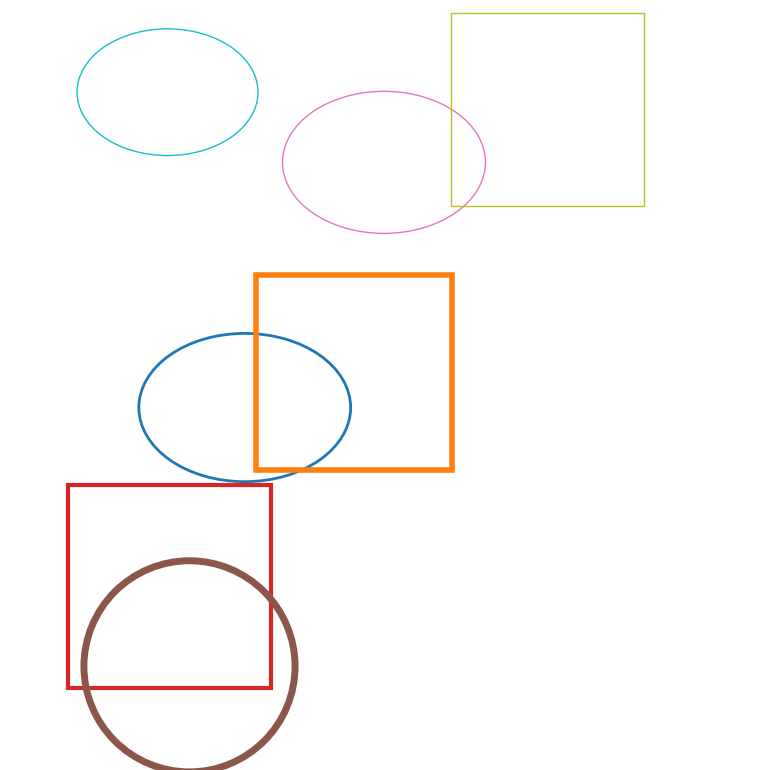[{"shape": "oval", "thickness": 1, "radius": 0.69, "center": [0.318, 0.471]}, {"shape": "square", "thickness": 2, "radius": 0.64, "center": [0.46, 0.516]}, {"shape": "square", "thickness": 1.5, "radius": 0.66, "center": [0.22, 0.238]}, {"shape": "circle", "thickness": 2.5, "radius": 0.69, "center": [0.246, 0.135]}, {"shape": "oval", "thickness": 0.5, "radius": 0.66, "center": [0.499, 0.789]}, {"shape": "square", "thickness": 0.5, "radius": 0.63, "center": [0.711, 0.858]}, {"shape": "oval", "thickness": 0.5, "radius": 0.59, "center": [0.218, 0.88]}]